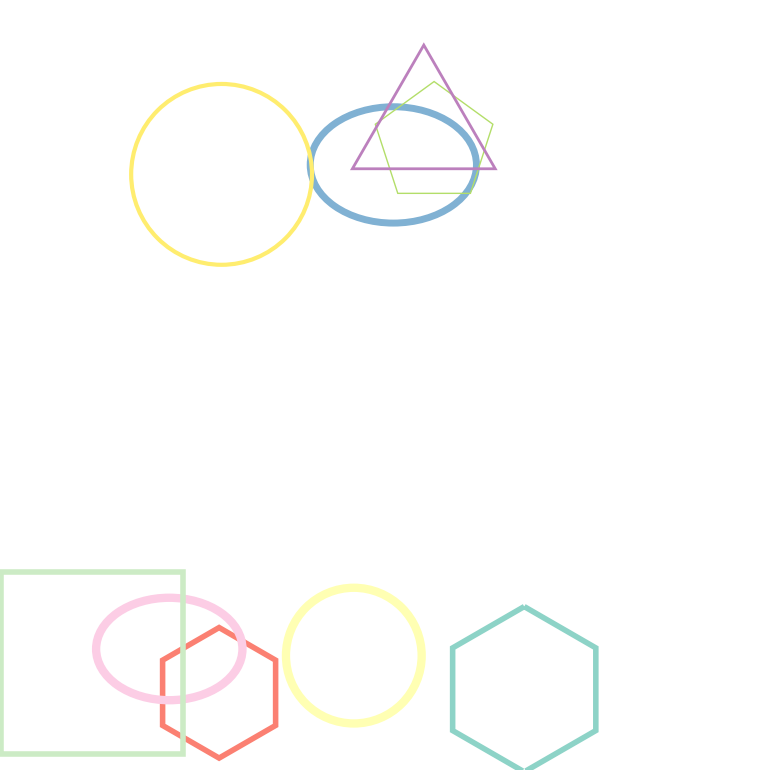[{"shape": "hexagon", "thickness": 2, "radius": 0.54, "center": [0.681, 0.105]}, {"shape": "circle", "thickness": 3, "radius": 0.44, "center": [0.46, 0.149]}, {"shape": "hexagon", "thickness": 2, "radius": 0.42, "center": [0.285, 0.1]}, {"shape": "oval", "thickness": 2.5, "radius": 0.54, "center": [0.511, 0.786]}, {"shape": "pentagon", "thickness": 0.5, "radius": 0.4, "center": [0.564, 0.814]}, {"shape": "oval", "thickness": 3, "radius": 0.48, "center": [0.22, 0.157]}, {"shape": "triangle", "thickness": 1, "radius": 0.54, "center": [0.55, 0.834]}, {"shape": "square", "thickness": 2, "radius": 0.59, "center": [0.119, 0.139]}, {"shape": "circle", "thickness": 1.5, "radius": 0.59, "center": [0.288, 0.774]}]